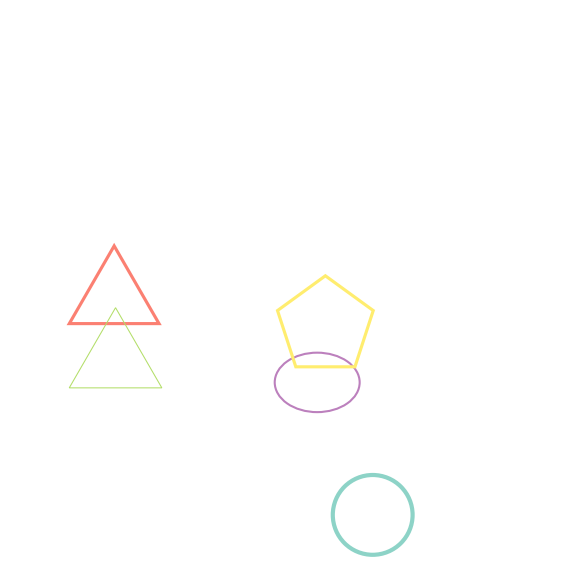[{"shape": "circle", "thickness": 2, "radius": 0.35, "center": [0.645, 0.108]}, {"shape": "triangle", "thickness": 1.5, "radius": 0.45, "center": [0.198, 0.484]}, {"shape": "triangle", "thickness": 0.5, "radius": 0.46, "center": [0.2, 0.374]}, {"shape": "oval", "thickness": 1, "radius": 0.37, "center": [0.549, 0.337]}, {"shape": "pentagon", "thickness": 1.5, "radius": 0.44, "center": [0.563, 0.434]}]